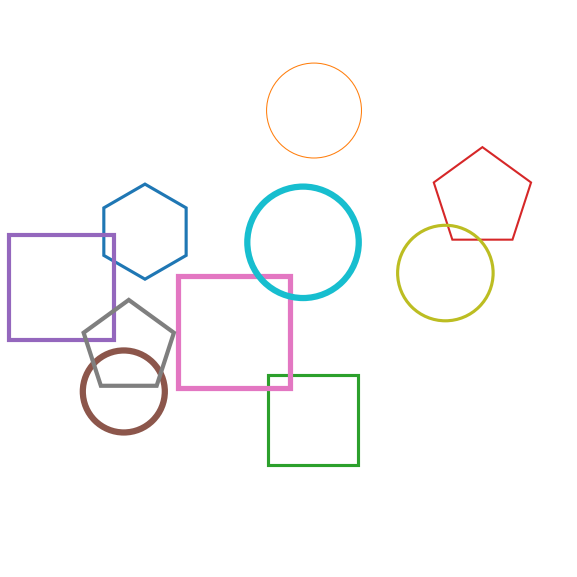[{"shape": "hexagon", "thickness": 1.5, "radius": 0.41, "center": [0.251, 0.598]}, {"shape": "circle", "thickness": 0.5, "radius": 0.41, "center": [0.544, 0.808]}, {"shape": "square", "thickness": 1.5, "radius": 0.39, "center": [0.542, 0.272]}, {"shape": "pentagon", "thickness": 1, "radius": 0.44, "center": [0.835, 0.656]}, {"shape": "square", "thickness": 2, "radius": 0.45, "center": [0.107, 0.501]}, {"shape": "circle", "thickness": 3, "radius": 0.36, "center": [0.214, 0.321]}, {"shape": "square", "thickness": 2.5, "radius": 0.48, "center": [0.406, 0.424]}, {"shape": "pentagon", "thickness": 2, "radius": 0.41, "center": [0.223, 0.398]}, {"shape": "circle", "thickness": 1.5, "radius": 0.41, "center": [0.771, 0.526]}, {"shape": "circle", "thickness": 3, "radius": 0.48, "center": [0.525, 0.58]}]